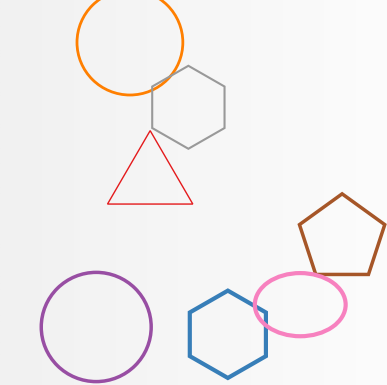[{"shape": "triangle", "thickness": 1, "radius": 0.64, "center": [0.388, 0.534]}, {"shape": "hexagon", "thickness": 3, "radius": 0.57, "center": [0.588, 0.132]}, {"shape": "circle", "thickness": 2.5, "radius": 0.71, "center": [0.248, 0.151]}, {"shape": "circle", "thickness": 2, "radius": 0.68, "center": [0.335, 0.89]}, {"shape": "pentagon", "thickness": 2.5, "radius": 0.58, "center": [0.883, 0.381]}, {"shape": "oval", "thickness": 3, "radius": 0.59, "center": [0.775, 0.209]}, {"shape": "hexagon", "thickness": 1.5, "radius": 0.54, "center": [0.486, 0.721]}]